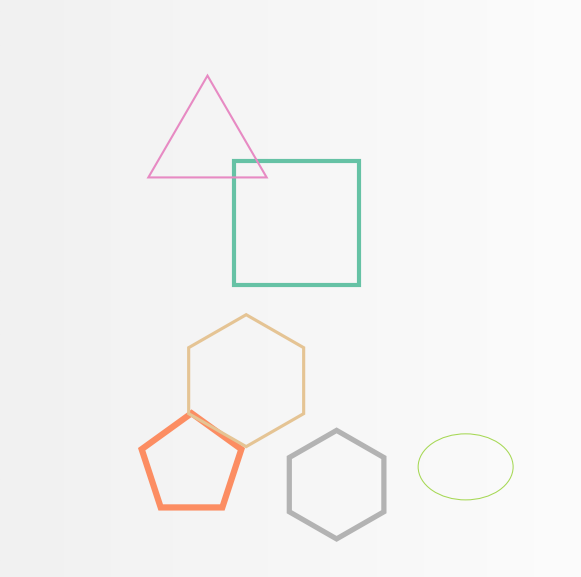[{"shape": "square", "thickness": 2, "radius": 0.54, "center": [0.51, 0.613]}, {"shape": "pentagon", "thickness": 3, "radius": 0.45, "center": [0.329, 0.193]}, {"shape": "triangle", "thickness": 1, "radius": 0.59, "center": [0.357, 0.751]}, {"shape": "oval", "thickness": 0.5, "radius": 0.41, "center": [0.801, 0.191]}, {"shape": "hexagon", "thickness": 1.5, "radius": 0.57, "center": [0.424, 0.34]}, {"shape": "hexagon", "thickness": 2.5, "radius": 0.47, "center": [0.579, 0.16]}]